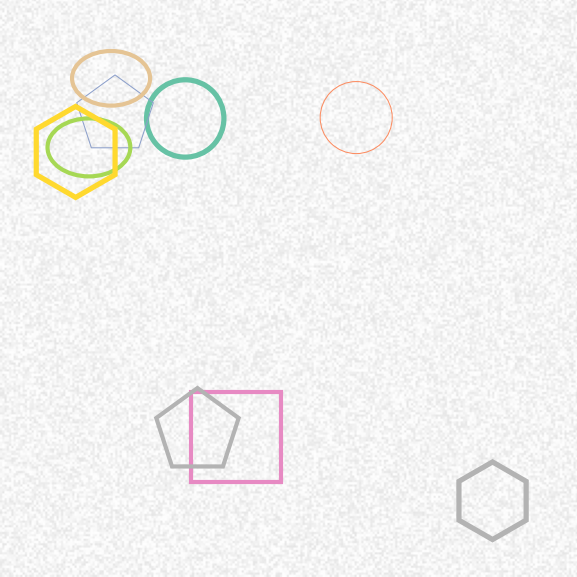[{"shape": "circle", "thickness": 2.5, "radius": 0.33, "center": [0.321, 0.794]}, {"shape": "circle", "thickness": 0.5, "radius": 0.31, "center": [0.617, 0.796]}, {"shape": "pentagon", "thickness": 0.5, "radius": 0.35, "center": [0.199, 0.8]}, {"shape": "square", "thickness": 2, "radius": 0.39, "center": [0.409, 0.243]}, {"shape": "oval", "thickness": 2, "radius": 0.36, "center": [0.154, 0.744]}, {"shape": "hexagon", "thickness": 2.5, "radius": 0.39, "center": [0.131, 0.736]}, {"shape": "oval", "thickness": 2, "radius": 0.34, "center": [0.192, 0.864]}, {"shape": "pentagon", "thickness": 2, "radius": 0.38, "center": [0.342, 0.252]}, {"shape": "hexagon", "thickness": 2.5, "radius": 0.34, "center": [0.853, 0.132]}]